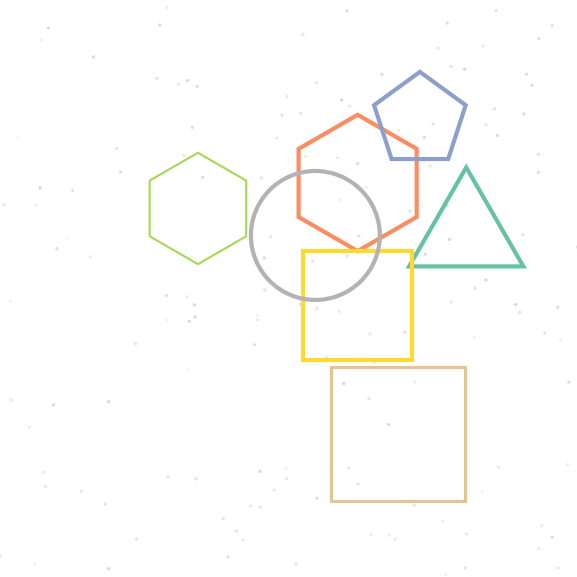[{"shape": "triangle", "thickness": 2, "radius": 0.57, "center": [0.807, 0.595]}, {"shape": "hexagon", "thickness": 2, "radius": 0.59, "center": [0.619, 0.682]}, {"shape": "pentagon", "thickness": 2, "radius": 0.42, "center": [0.727, 0.791]}, {"shape": "hexagon", "thickness": 1, "radius": 0.48, "center": [0.343, 0.638]}, {"shape": "square", "thickness": 2, "radius": 0.47, "center": [0.619, 0.47]}, {"shape": "square", "thickness": 1.5, "radius": 0.58, "center": [0.689, 0.247]}, {"shape": "circle", "thickness": 2, "radius": 0.56, "center": [0.546, 0.591]}]